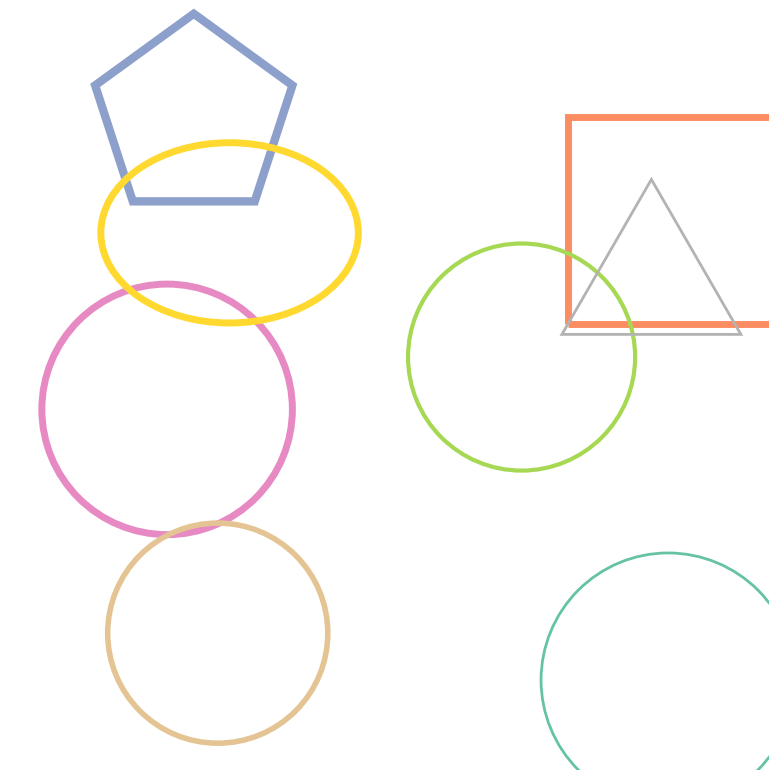[{"shape": "circle", "thickness": 1, "radius": 0.83, "center": [0.868, 0.117]}, {"shape": "square", "thickness": 2.5, "radius": 0.67, "center": [0.872, 0.714]}, {"shape": "pentagon", "thickness": 3, "radius": 0.67, "center": [0.252, 0.847]}, {"shape": "circle", "thickness": 2.5, "radius": 0.81, "center": [0.217, 0.468]}, {"shape": "circle", "thickness": 1.5, "radius": 0.74, "center": [0.677, 0.536]}, {"shape": "oval", "thickness": 2.5, "radius": 0.84, "center": [0.298, 0.698]}, {"shape": "circle", "thickness": 2, "radius": 0.71, "center": [0.283, 0.178]}, {"shape": "triangle", "thickness": 1, "radius": 0.67, "center": [0.846, 0.633]}]